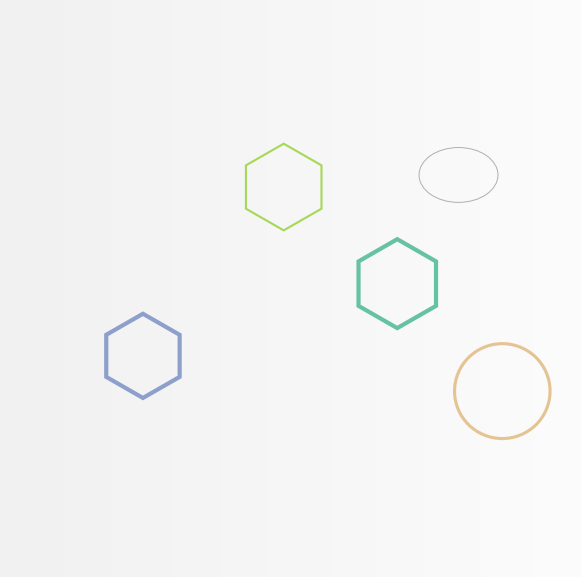[{"shape": "hexagon", "thickness": 2, "radius": 0.38, "center": [0.683, 0.508]}, {"shape": "hexagon", "thickness": 2, "radius": 0.36, "center": [0.246, 0.383]}, {"shape": "hexagon", "thickness": 1, "radius": 0.38, "center": [0.488, 0.675]}, {"shape": "circle", "thickness": 1.5, "radius": 0.41, "center": [0.864, 0.322]}, {"shape": "oval", "thickness": 0.5, "radius": 0.34, "center": [0.789, 0.696]}]